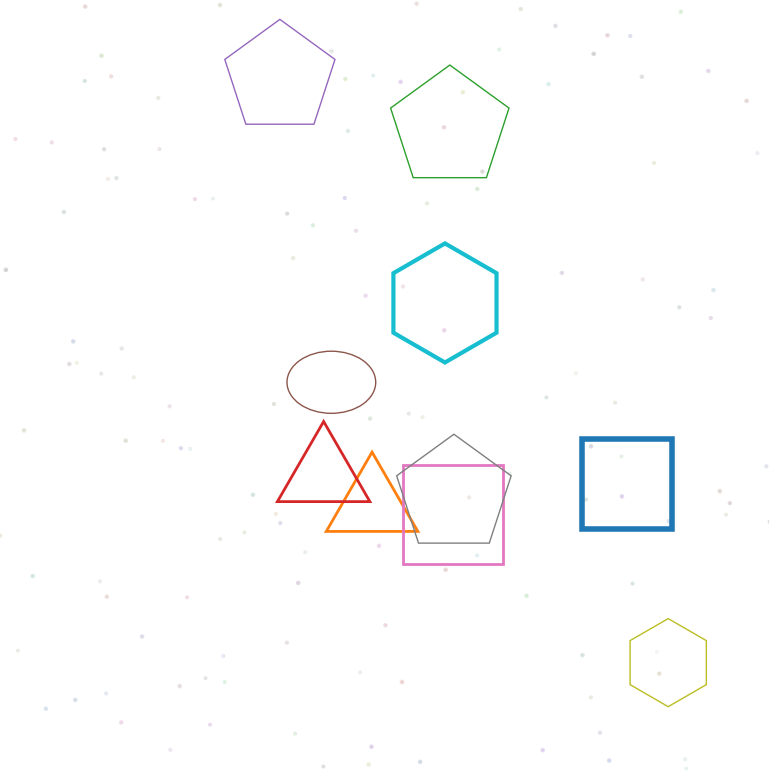[{"shape": "square", "thickness": 2, "radius": 0.29, "center": [0.814, 0.371]}, {"shape": "triangle", "thickness": 1, "radius": 0.34, "center": [0.483, 0.344]}, {"shape": "pentagon", "thickness": 0.5, "radius": 0.4, "center": [0.584, 0.835]}, {"shape": "triangle", "thickness": 1, "radius": 0.35, "center": [0.42, 0.383]}, {"shape": "pentagon", "thickness": 0.5, "radius": 0.38, "center": [0.363, 0.9]}, {"shape": "oval", "thickness": 0.5, "radius": 0.29, "center": [0.43, 0.504]}, {"shape": "square", "thickness": 1, "radius": 0.32, "center": [0.588, 0.332]}, {"shape": "pentagon", "thickness": 0.5, "radius": 0.39, "center": [0.589, 0.358]}, {"shape": "hexagon", "thickness": 0.5, "radius": 0.29, "center": [0.868, 0.139]}, {"shape": "hexagon", "thickness": 1.5, "radius": 0.39, "center": [0.578, 0.607]}]